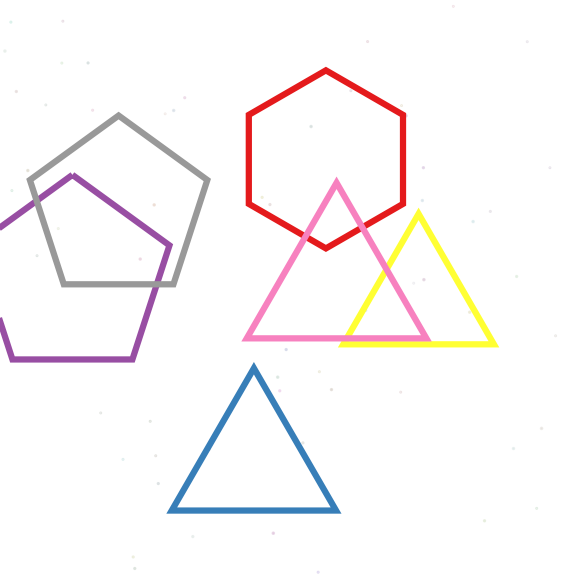[{"shape": "hexagon", "thickness": 3, "radius": 0.77, "center": [0.564, 0.723]}, {"shape": "triangle", "thickness": 3, "radius": 0.82, "center": [0.44, 0.197]}, {"shape": "pentagon", "thickness": 3, "radius": 0.88, "center": [0.125, 0.52]}, {"shape": "triangle", "thickness": 3, "radius": 0.75, "center": [0.725, 0.478]}, {"shape": "triangle", "thickness": 3, "radius": 0.9, "center": [0.583, 0.503]}, {"shape": "pentagon", "thickness": 3, "radius": 0.81, "center": [0.205, 0.638]}]